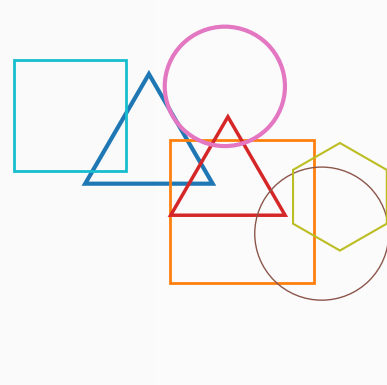[{"shape": "triangle", "thickness": 3, "radius": 0.95, "center": [0.384, 0.618]}, {"shape": "square", "thickness": 2, "radius": 0.93, "center": [0.624, 0.45]}, {"shape": "triangle", "thickness": 2.5, "radius": 0.85, "center": [0.588, 0.526]}, {"shape": "circle", "thickness": 1, "radius": 0.86, "center": [0.83, 0.393]}, {"shape": "circle", "thickness": 3, "radius": 0.78, "center": [0.58, 0.776]}, {"shape": "hexagon", "thickness": 1.5, "radius": 0.7, "center": [0.877, 0.489]}, {"shape": "square", "thickness": 2, "radius": 0.72, "center": [0.18, 0.7]}]